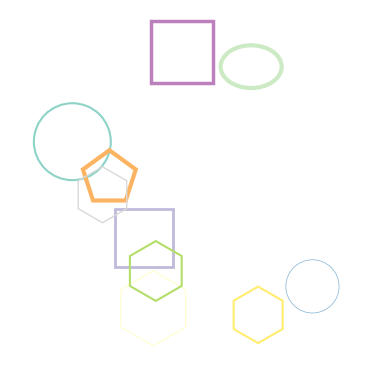[{"shape": "circle", "thickness": 1.5, "radius": 0.5, "center": [0.188, 0.632]}, {"shape": "hexagon", "thickness": 0.5, "radius": 0.49, "center": [0.398, 0.199]}, {"shape": "square", "thickness": 2, "radius": 0.38, "center": [0.375, 0.383]}, {"shape": "circle", "thickness": 0.5, "radius": 0.35, "center": [0.812, 0.256]}, {"shape": "pentagon", "thickness": 3, "radius": 0.36, "center": [0.284, 0.538]}, {"shape": "hexagon", "thickness": 1.5, "radius": 0.39, "center": [0.405, 0.296]}, {"shape": "hexagon", "thickness": 1, "radius": 0.36, "center": [0.266, 0.494]}, {"shape": "square", "thickness": 2.5, "radius": 0.4, "center": [0.472, 0.864]}, {"shape": "oval", "thickness": 3, "radius": 0.4, "center": [0.652, 0.827]}, {"shape": "hexagon", "thickness": 1.5, "radius": 0.37, "center": [0.67, 0.182]}]